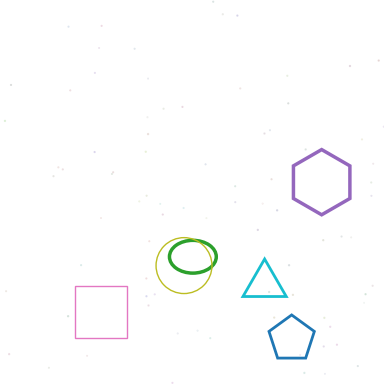[{"shape": "pentagon", "thickness": 2, "radius": 0.31, "center": [0.758, 0.12]}, {"shape": "oval", "thickness": 2.5, "radius": 0.3, "center": [0.501, 0.333]}, {"shape": "hexagon", "thickness": 2.5, "radius": 0.42, "center": [0.835, 0.527]}, {"shape": "square", "thickness": 1, "radius": 0.34, "center": [0.262, 0.191]}, {"shape": "circle", "thickness": 1, "radius": 0.36, "center": [0.478, 0.31]}, {"shape": "triangle", "thickness": 2, "radius": 0.32, "center": [0.687, 0.262]}]